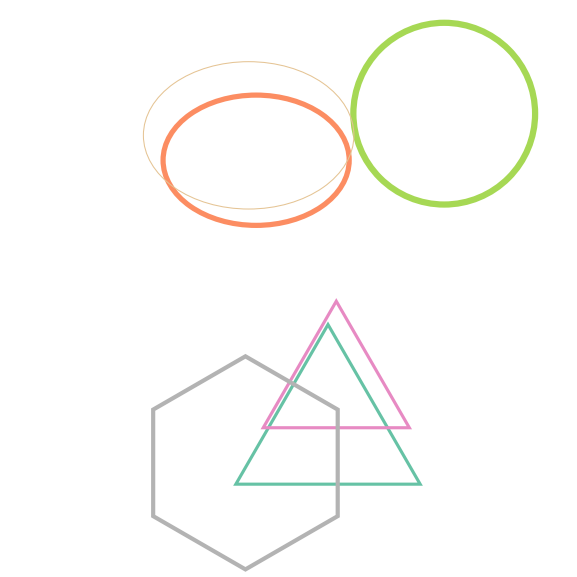[{"shape": "triangle", "thickness": 1.5, "radius": 0.92, "center": [0.568, 0.253]}, {"shape": "oval", "thickness": 2.5, "radius": 0.81, "center": [0.444, 0.722]}, {"shape": "triangle", "thickness": 1.5, "radius": 0.73, "center": [0.582, 0.331]}, {"shape": "circle", "thickness": 3, "radius": 0.79, "center": [0.769, 0.802]}, {"shape": "oval", "thickness": 0.5, "radius": 0.91, "center": [0.431, 0.765]}, {"shape": "hexagon", "thickness": 2, "radius": 0.92, "center": [0.425, 0.198]}]